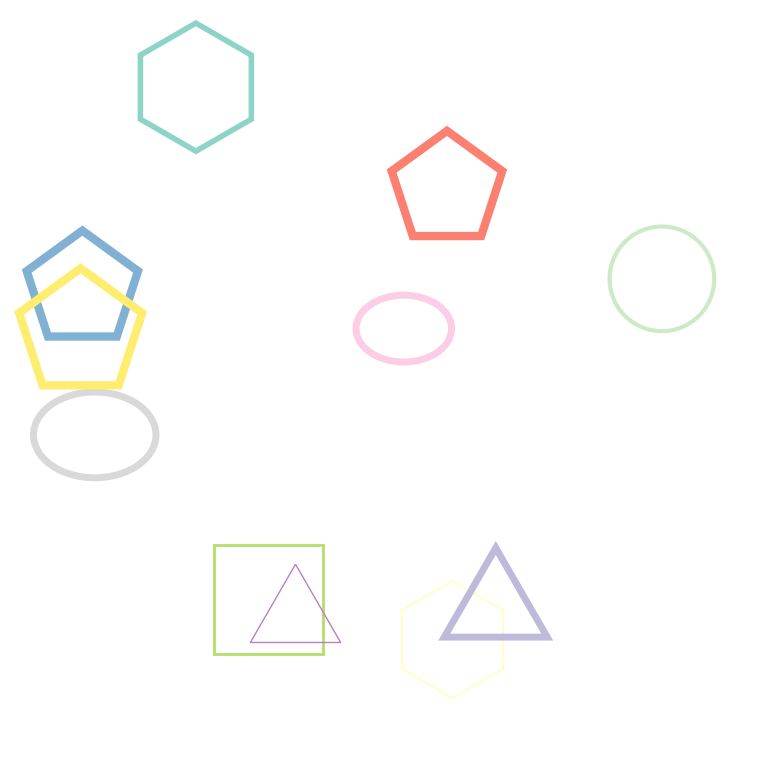[{"shape": "hexagon", "thickness": 2, "radius": 0.42, "center": [0.254, 0.887]}, {"shape": "hexagon", "thickness": 0.5, "radius": 0.38, "center": [0.588, 0.17]}, {"shape": "triangle", "thickness": 2.5, "radius": 0.39, "center": [0.644, 0.211]}, {"shape": "pentagon", "thickness": 3, "radius": 0.38, "center": [0.58, 0.755]}, {"shape": "pentagon", "thickness": 3, "radius": 0.38, "center": [0.107, 0.624]}, {"shape": "square", "thickness": 1, "radius": 0.35, "center": [0.349, 0.221]}, {"shape": "oval", "thickness": 2.5, "radius": 0.31, "center": [0.524, 0.573]}, {"shape": "oval", "thickness": 2.5, "radius": 0.4, "center": [0.123, 0.435]}, {"shape": "triangle", "thickness": 0.5, "radius": 0.34, "center": [0.384, 0.199]}, {"shape": "circle", "thickness": 1.5, "radius": 0.34, "center": [0.86, 0.638]}, {"shape": "pentagon", "thickness": 3, "radius": 0.42, "center": [0.105, 0.568]}]